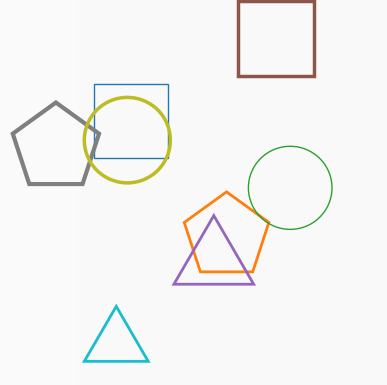[{"shape": "square", "thickness": 1, "radius": 0.48, "center": [0.338, 0.685]}, {"shape": "pentagon", "thickness": 2, "radius": 0.57, "center": [0.585, 0.387]}, {"shape": "circle", "thickness": 1, "radius": 0.54, "center": [0.749, 0.512]}, {"shape": "triangle", "thickness": 2, "radius": 0.59, "center": [0.552, 0.321]}, {"shape": "square", "thickness": 2.5, "radius": 0.49, "center": [0.712, 0.9]}, {"shape": "pentagon", "thickness": 3, "radius": 0.59, "center": [0.144, 0.617]}, {"shape": "circle", "thickness": 2.5, "radius": 0.56, "center": [0.329, 0.636]}, {"shape": "triangle", "thickness": 2, "radius": 0.48, "center": [0.3, 0.109]}]